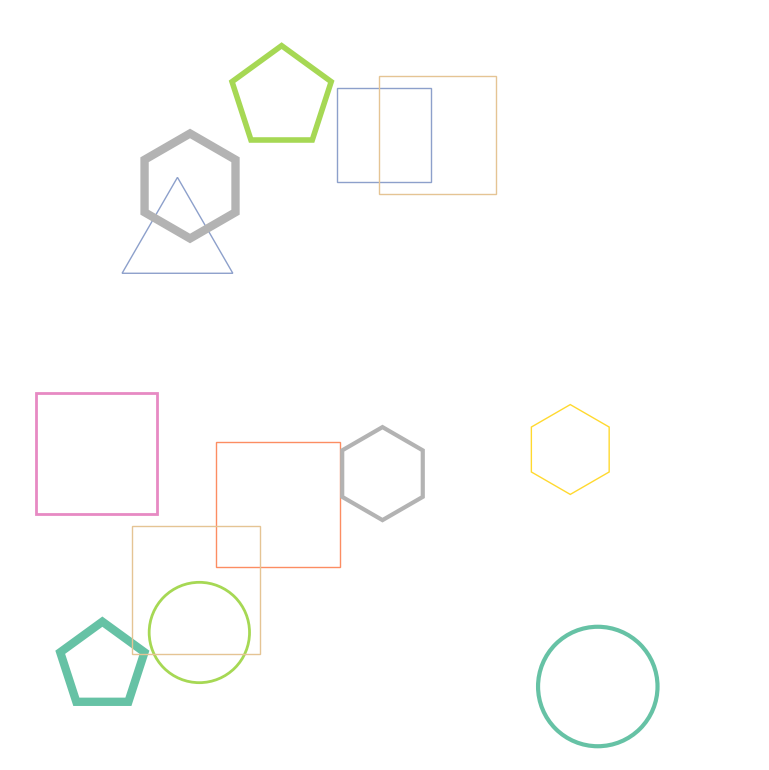[{"shape": "pentagon", "thickness": 3, "radius": 0.29, "center": [0.133, 0.135]}, {"shape": "circle", "thickness": 1.5, "radius": 0.39, "center": [0.776, 0.108]}, {"shape": "square", "thickness": 0.5, "radius": 0.4, "center": [0.361, 0.345]}, {"shape": "triangle", "thickness": 0.5, "radius": 0.42, "center": [0.23, 0.687]}, {"shape": "square", "thickness": 0.5, "radius": 0.3, "center": [0.498, 0.824]}, {"shape": "square", "thickness": 1, "radius": 0.4, "center": [0.125, 0.411]}, {"shape": "circle", "thickness": 1, "radius": 0.33, "center": [0.259, 0.179]}, {"shape": "pentagon", "thickness": 2, "radius": 0.34, "center": [0.366, 0.873]}, {"shape": "hexagon", "thickness": 0.5, "radius": 0.29, "center": [0.741, 0.416]}, {"shape": "square", "thickness": 0.5, "radius": 0.42, "center": [0.254, 0.234]}, {"shape": "square", "thickness": 0.5, "radius": 0.38, "center": [0.568, 0.825]}, {"shape": "hexagon", "thickness": 1.5, "radius": 0.3, "center": [0.497, 0.385]}, {"shape": "hexagon", "thickness": 3, "radius": 0.34, "center": [0.247, 0.758]}]